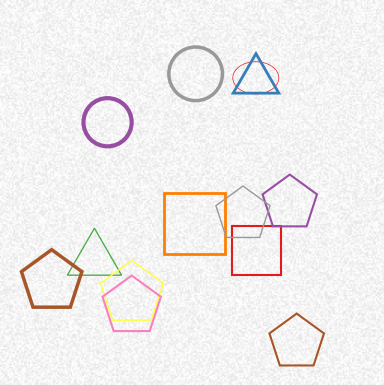[{"shape": "square", "thickness": 1.5, "radius": 0.32, "center": [0.667, 0.35]}, {"shape": "oval", "thickness": 0.5, "radius": 0.3, "center": [0.664, 0.798]}, {"shape": "triangle", "thickness": 2, "radius": 0.34, "center": [0.665, 0.792]}, {"shape": "triangle", "thickness": 1, "radius": 0.41, "center": [0.245, 0.326]}, {"shape": "pentagon", "thickness": 1.5, "radius": 0.37, "center": [0.753, 0.472]}, {"shape": "circle", "thickness": 3, "radius": 0.31, "center": [0.279, 0.682]}, {"shape": "square", "thickness": 2, "radius": 0.4, "center": [0.505, 0.42]}, {"shape": "pentagon", "thickness": 1, "radius": 0.43, "center": [0.343, 0.238]}, {"shape": "pentagon", "thickness": 1.5, "radius": 0.37, "center": [0.771, 0.111]}, {"shape": "pentagon", "thickness": 2.5, "radius": 0.41, "center": [0.134, 0.269]}, {"shape": "pentagon", "thickness": 1.5, "radius": 0.4, "center": [0.342, 0.205]}, {"shape": "circle", "thickness": 2.5, "radius": 0.35, "center": [0.508, 0.808]}, {"shape": "pentagon", "thickness": 1, "radius": 0.37, "center": [0.631, 0.443]}]